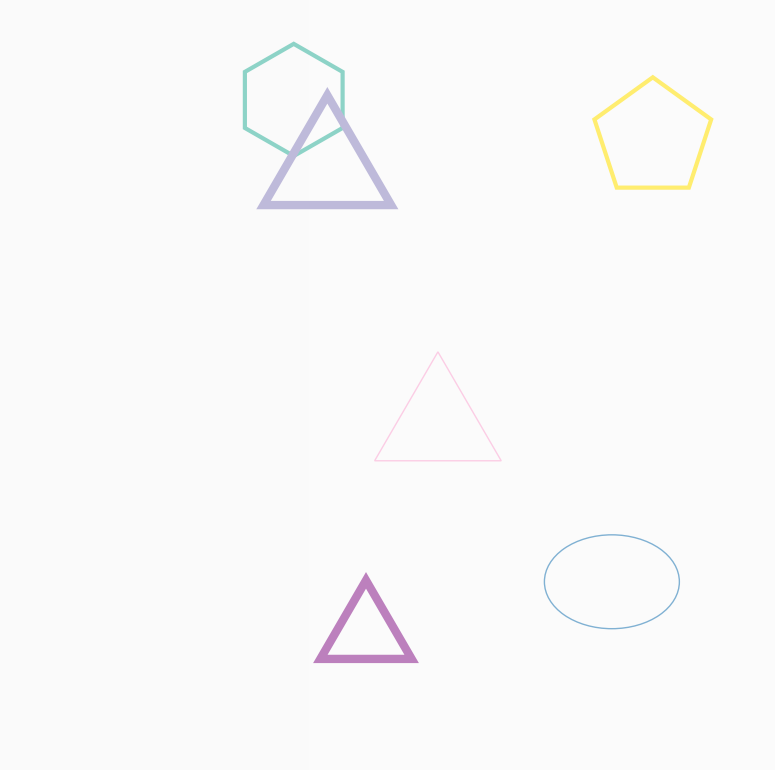[{"shape": "hexagon", "thickness": 1.5, "radius": 0.36, "center": [0.379, 0.87]}, {"shape": "triangle", "thickness": 3, "radius": 0.48, "center": [0.422, 0.781]}, {"shape": "oval", "thickness": 0.5, "radius": 0.44, "center": [0.79, 0.244]}, {"shape": "triangle", "thickness": 0.5, "radius": 0.47, "center": [0.565, 0.449]}, {"shape": "triangle", "thickness": 3, "radius": 0.34, "center": [0.472, 0.178]}, {"shape": "pentagon", "thickness": 1.5, "radius": 0.4, "center": [0.842, 0.82]}]